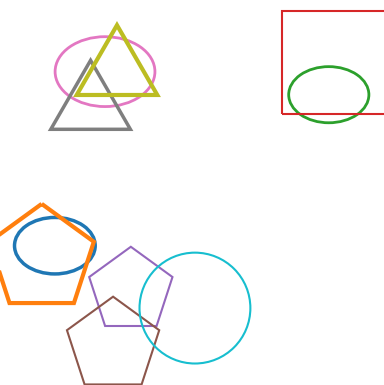[{"shape": "oval", "thickness": 2.5, "radius": 0.52, "center": [0.142, 0.362]}, {"shape": "pentagon", "thickness": 3, "radius": 0.71, "center": [0.108, 0.328]}, {"shape": "oval", "thickness": 2, "radius": 0.52, "center": [0.854, 0.754]}, {"shape": "square", "thickness": 1.5, "radius": 0.67, "center": [0.867, 0.838]}, {"shape": "pentagon", "thickness": 1.5, "radius": 0.57, "center": [0.34, 0.245]}, {"shape": "pentagon", "thickness": 1.5, "radius": 0.63, "center": [0.294, 0.103]}, {"shape": "oval", "thickness": 2, "radius": 0.65, "center": [0.273, 0.814]}, {"shape": "triangle", "thickness": 2.5, "radius": 0.6, "center": [0.235, 0.724]}, {"shape": "triangle", "thickness": 3, "radius": 0.6, "center": [0.304, 0.814]}, {"shape": "circle", "thickness": 1.5, "radius": 0.72, "center": [0.506, 0.2]}]